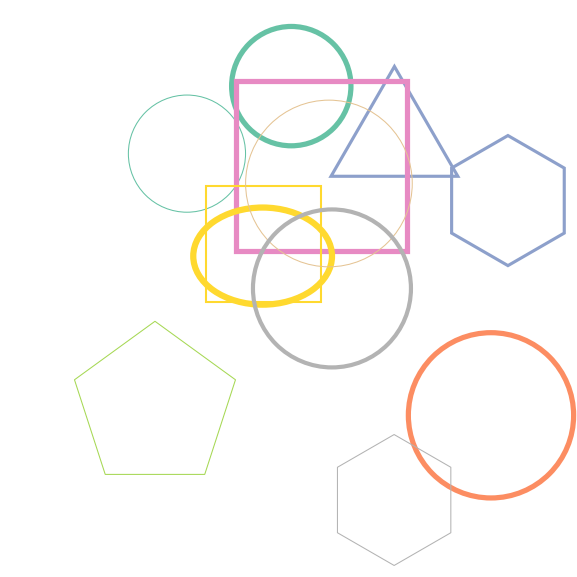[{"shape": "circle", "thickness": 0.5, "radius": 0.51, "center": [0.324, 0.733]}, {"shape": "circle", "thickness": 2.5, "radius": 0.52, "center": [0.504, 0.85]}, {"shape": "circle", "thickness": 2.5, "radius": 0.72, "center": [0.85, 0.28]}, {"shape": "hexagon", "thickness": 1.5, "radius": 0.56, "center": [0.88, 0.652]}, {"shape": "triangle", "thickness": 1.5, "radius": 0.63, "center": [0.683, 0.757]}, {"shape": "square", "thickness": 2.5, "radius": 0.74, "center": [0.557, 0.712]}, {"shape": "pentagon", "thickness": 0.5, "radius": 0.73, "center": [0.268, 0.296]}, {"shape": "square", "thickness": 1, "radius": 0.5, "center": [0.456, 0.577]}, {"shape": "oval", "thickness": 3, "radius": 0.6, "center": [0.455, 0.556]}, {"shape": "circle", "thickness": 0.5, "radius": 0.72, "center": [0.57, 0.681]}, {"shape": "hexagon", "thickness": 0.5, "radius": 0.57, "center": [0.682, 0.133]}, {"shape": "circle", "thickness": 2, "radius": 0.68, "center": [0.575, 0.5]}]